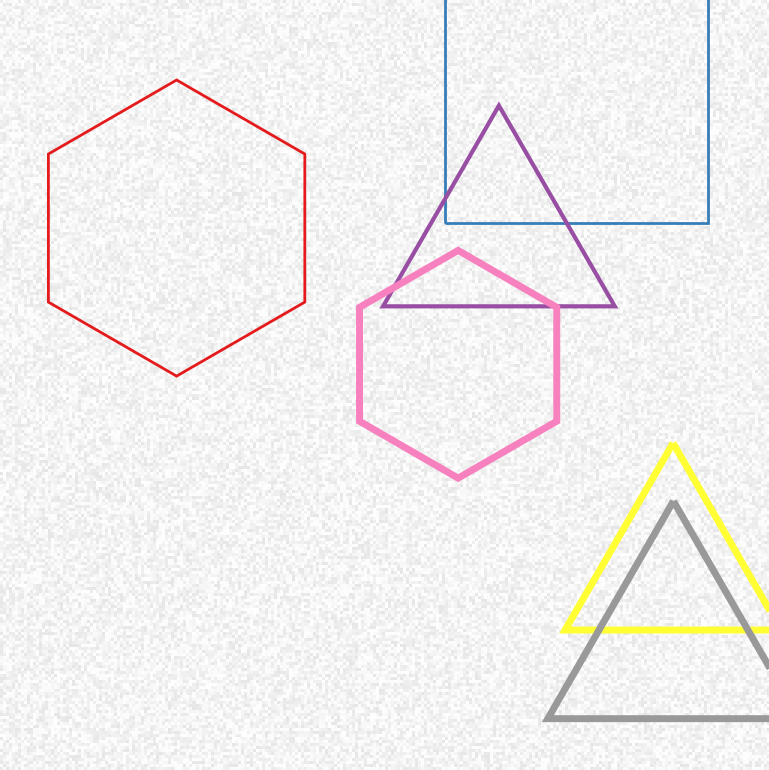[{"shape": "hexagon", "thickness": 1, "radius": 0.96, "center": [0.229, 0.704]}, {"shape": "square", "thickness": 1, "radius": 0.86, "center": [0.749, 0.882]}, {"shape": "triangle", "thickness": 1.5, "radius": 0.87, "center": [0.648, 0.689]}, {"shape": "triangle", "thickness": 2.5, "radius": 0.81, "center": [0.874, 0.263]}, {"shape": "hexagon", "thickness": 2.5, "radius": 0.74, "center": [0.595, 0.527]}, {"shape": "triangle", "thickness": 2.5, "radius": 0.94, "center": [0.875, 0.161]}]